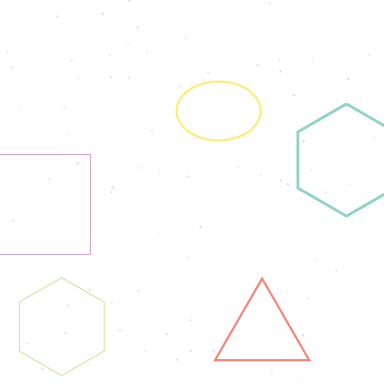[{"shape": "hexagon", "thickness": 2, "radius": 0.73, "center": [0.9, 0.584]}, {"shape": "triangle", "thickness": 1.5, "radius": 0.71, "center": [0.681, 0.135]}, {"shape": "hexagon", "thickness": 0.5, "radius": 0.64, "center": [0.16, 0.152]}, {"shape": "square", "thickness": 0.5, "radius": 0.65, "center": [0.103, 0.471]}, {"shape": "oval", "thickness": 1.5, "radius": 0.55, "center": [0.568, 0.712]}]